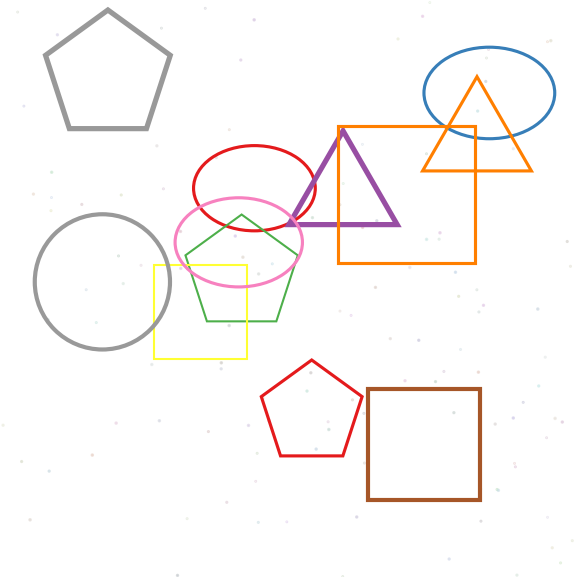[{"shape": "pentagon", "thickness": 1.5, "radius": 0.46, "center": [0.54, 0.284]}, {"shape": "oval", "thickness": 1.5, "radius": 0.53, "center": [0.441, 0.673]}, {"shape": "oval", "thickness": 1.5, "radius": 0.57, "center": [0.847, 0.838]}, {"shape": "pentagon", "thickness": 1, "radius": 0.51, "center": [0.418, 0.525]}, {"shape": "triangle", "thickness": 2.5, "radius": 0.54, "center": [0.594, 0.664]}, {"shape": "triangle", "thickness": 1.5, "radius": 0.54, "center": [0.826, 0.758]}, {"shape": "square", "thickness": 1.5, "radius": 0.59, "center": [0.704, 0.662]}, {"shape": "square", "thickness": 1, "radius": 0.4, "center": [0.347, 0.459]}, {"shape": "square", "thickness": 2, "radius": 0.48, "center": [0.735, 0.229]}, {"shape": "oval", "thickness": 1.5, "radius": 0.55, "center": [0.413, 0.579]}, {"shape": "pentagon", "thickness": 2.5, "radius": 0.57, "center": [0.187, 0.868]}, {"shape": "circle", "thickness": 2, "radius": 0.59, "center": [0.177, 0.511]}]